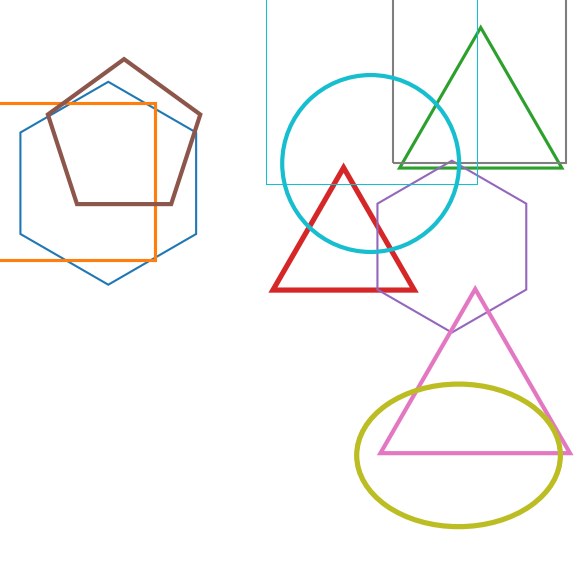[{"shape": "hexagon", "thickness": 1, "radius": 0.88, "center": [0.187, 0.682]}, {"shape": "square", "thickness": 1.5, "radius": 0.68, "center": [0.132, 0.685]}, {"shape": "triangle", "thickness": 1.5, "radius": 0.81, "center": [0.832, 0.789]}, {"shape": "triangle", "thickness": 2.5, "radius": 0.71, "center": [0.595, 0.567]}, {"shape": "hexagon", "thickness": 1, "radius": 0.74, "center": [0.782, 0.572]}, {"shape": "pentagon", "thickness": 2, "radius": 0.69, "center": [0.215, 0.758]}, {"shape": "triangle", "thickness": 2, "radius": 0.95, "center": [0.823, 0.309]}, {"shape": "square", "thickness": 1, "radius": 0.75, "center": [0.831, 0.866]}, {"shape": "oval", "thickness": 2.5, "radius": 0.88, "center": [0.794, 0.211]}, {"shape": "circle", "thickness": 2, "radius": 0.77, "center": [0.642, 0.716]}, {"shape": "square", "thickness": 0.5, "radius": 0.91, "center": [0.643, 0.863]}]